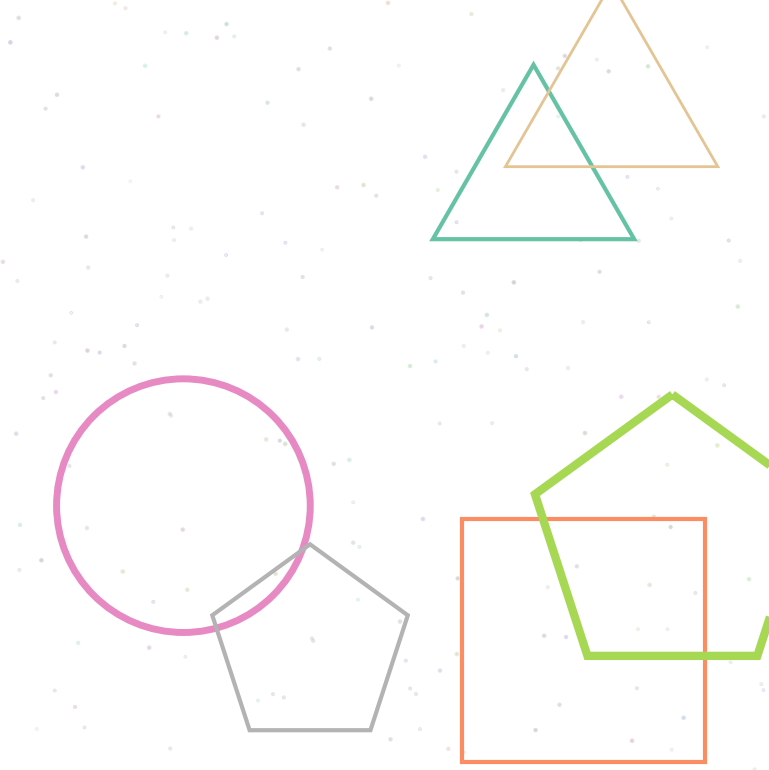[{"shape": "triangle", "thickness": 1.5, "radius": 0.76, "center": [0.693, 0.765]}, {"shape": "square", "thickness": 1.5, "radius": 0.79, "center": [0.758, 0.168]}, {"shape": "circle", "thickness": 2.5, "radius": 0.82, "center": [0.238, 0.343]}, {"shape": "pentagon", "thickness": 3, "radius": 0.94, "center": [0.873, 0.3]}, {"shape": "triangle", "thickness": 1, "radius": 0.8, "center": [0.794, 0.863]}, {"shape": "pentagon", "thickness": 1.5, "radius": 0.67, "center": [0.403, 0.16]}]